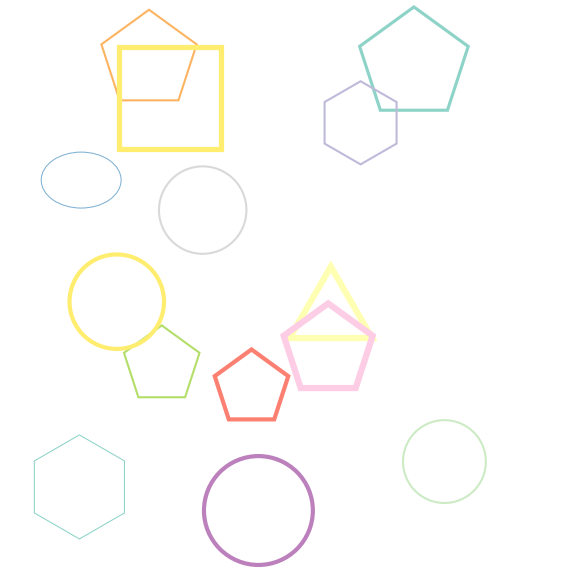[{"shape": "hexagon", "thickness": 0.5, "radius": 0.45, "center": [0.138, 0.156]}, {"shape": "pentagon", "thickness": 1.5, "radius": 0.49, "center": [0.717, 0.888]}, {"shape": "triangle", "thickness": 3, "radius": 0.41, "center": [0.573, 0.455]}, {"shape": "hexagon", "thickness": 1, "radius": 0.36, "center": [0.624, 0.786]}, {"shape": "pentagon", "thickness": 2, "radius": 0.33, "center": [0.436, 0.327]}, {"shape": "oval", "thickness": 0.5, "radius": 0.35, "center": [0.141, 0.687]}, {"shape": "pentagon", "thickness": 1, "radius": 0.43, "center": [0.258, 0.896]}, {"shape": "pentagon", "thickness": 1, "radius": 0.34, "center": [0.28, 0.367]}, {"shape": "pentagon", "thickness": 3, "radius": 0.4, "center": [0.568, 0.393]}, {"shape": "circle", "thickness": 1, "radius": 0.38, "center": [0.351, 0.635]}, {"shape": "circle", "thickness": 2, "radius": 0.47, "center": [0.447, 0.115]}, {"shape": "circle", "thickness": 1, "radius": 0.36, "center": [0.77, 0.2]}, {"shape": "circle", "thickness": 2, "radius": 0.41, "center": [0.202, 0.477]}, {"shape": "square", "thickness": 2.5, "radius": 0.44, "center": [0.294, 0.829]}]